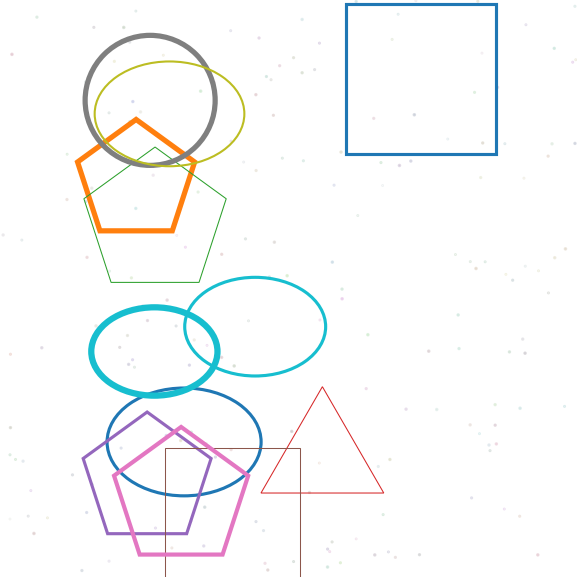[{"shape": "oval", "thickness": 1.5, "radius": 0.67, "center": [0.319, 0.234]}, {"shape": "square", "thickness": 1.5, "radius": 0.65, "center": [0.729, 0.863]}, {"shape": "pentagon", "thickness": 2.5, "radius": 0.53, "center": [0.236, 0.686]}, {"shape": "pentagon", "thickness": 0.5, "radius": 0.65, "center": [0.268, 0.615]}, {"shape": "triangle", "thickness": 0.5, "radius": 0.61, "center": [0.558, 0.207]}, {"shape": "pentagon", "thickness": 1.5, "radius": 0.58, "center": [0.255, 0.169]}, {"shape": "square", "thickness": 0.5, "radius": 0.59, "center": [0.402, 0.106]}, {"shape": "pentagon", "thickness": 2, "radius": 0.61, "center": [0.314, 0.138]}, {"shape": "circle", "thickness": 2.5, "radius": 0.56, "center": [0.26, 0.825]}, {"shape": "oval", "thickness": 1, "radius": 0.65, "center": [0.294, 0.802]}, {"shape": "oval", "thickness": 3, "radius": 0.55, "center": [0.267, 0.39]}, {"shape": "oval", "thickness": 1.5, "radius": 0.61, "center": [0.442, 0.433]}]